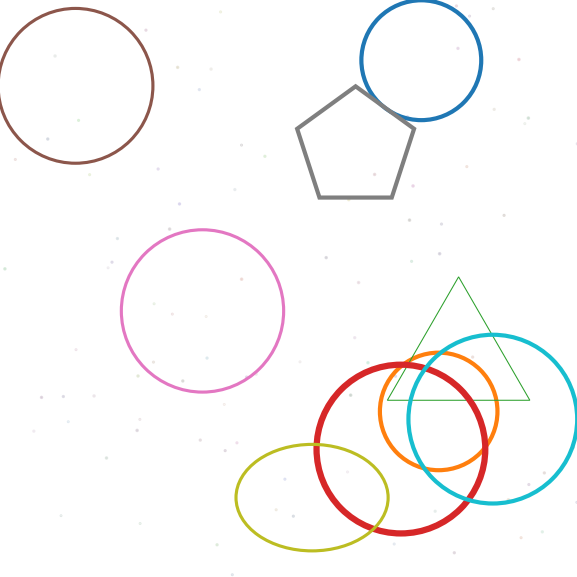[{"shape": "circle", "thickness": 2, "radius": 0.52, "center": [0.73, 0.895]}, {"shape": "circle", "thickness": 2, "radius": 0.51, "center": [0.76, 0.287]}, {"shape": "triangle", "thickness": 0.5, "radius": 0.71, "center": [0.794, 0.377]}, {"shape": "circle", "thickness": 3, "radius": 0.73, "center": [0.694, 0.222]}, {"shape": "circle", "thickness": 1.5, "radius": 0.67, "center": [0.131, 0.851]}, {"shape": "circle", "thickness": 1.5, "radius": 0.7, "center": [0.351, 0.461]}, {"shape": "pentagon", "thickness": 2, "radius": 0.53, "center": [0.616, 0.743]}, {"shape": "oval", "thickness": 1.5, "radius": 0.66, "center": [0.54, 0.137]}, {"shape": "circle", "thickness": 2, "radius": 0.73, "center": [0.853, 0.273]}]